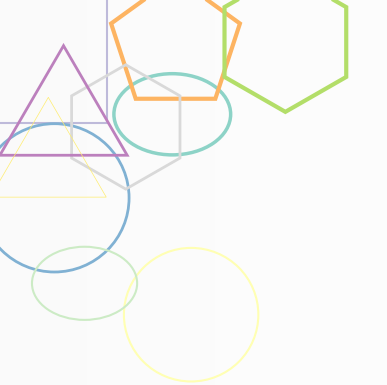[{"shape": "oval", "thickness": 2.5, "radius": 0.75, "center": [0.445, 0.703]}, {"shape": "circle", "thickness": 1.5, "radius": 0.87, "center": [0.493, 0.183]}, {"shape": "square", "thickness": 1.5, "radius": 0.81, "center": [0.113, 0.843]}, {"shape": "circle", "thickness": 2, "radius": 0.96, "center": [0.14, 0.486]}, {"shape": "pentagon", "thickness": 3, "radius": 0.87, "center": [0.453, 0.885]}, {"shape": "hexagon", "thickness": 3, "radius": 0.91, "center": [0.736, 0.891]}, {"shape": "hexagon", "thickness": 2, "radius": 0.81, "center": [0.325, 0.67]}, {"shape": "triangle", "thickness": 2, "radius": 0.95, "center": [0.164, 0.692]}, {"shape": "oval", "thickness": 1.5, "radius": 0.68, "center": [0.218, 0.264]}, {"shape": "triangle", "thickness": 0.5, "radius": 0.86, "center": [0.125, 0.574]}]